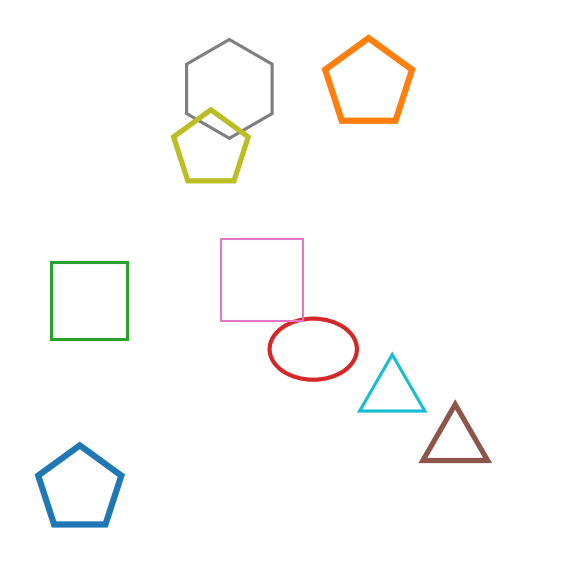[{"shape": "pentagon", "thickness": 3, "radius": 0.38, "center": [0.138, 0.152]}, {"shape": "pentagon", "thickness": 3, "radius": 0.4, "center": [0.638, 0.854]}, {"shape": "square", "thickness": 1.5, "radius": 0.33, "center": [0.154, 0.478]}, {"shape": "oval", "thickness": 2, "radius": 0.38, "center": [0.542, 0.395]}, {"shape": "triangle", "thickness": 2.5, "radius": 0.32, "center": [0.788, 0.234]}, {"shape": "square", "thickness": 1, "radius": 0.36, "center": [0.453, 0.515]}, {"shape": "hexagon", "thickness": 1.5, "radius": 0.43, "center": [0.397, 0.845]}, {"shape": "pentagon", "thickness": 2.5, "radius": 0.34, "center": [0.365, 0.741]}, {"shape": "triangle", "thickness": 1.5, "radius": 0.33, "center": [0.679, 0.32]}]